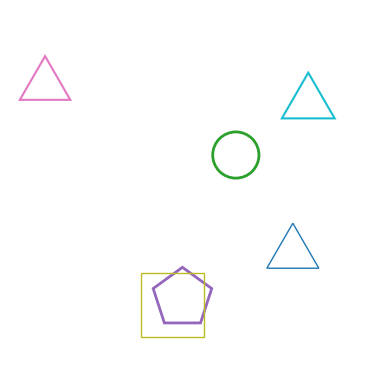[{"shape": "triangle", "thickness": 1, "radius": 0.39, "center": [0.761, 0.342]}, {"shape": "circle", "thickness": 2, "radius": 0.3, "center": [0.613, 0.597]}, {"shape": "pentagon", "thickness": 2, "radius": 0.4, "center": [0.474, 0.226]}, {"shape": "triangle", "thickness": 1.5, "radius": 0.38, "center": [0.117, 0.778]}, {"shape": "square", "thickness": 1, "radius": 0.41, "center": [0.448, 0.208]}, {"shape": "triangle", "thickness": 1.5, "radius": 0.4, "center": [0.801, 0.732]}]